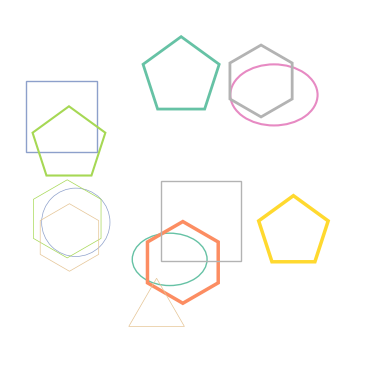[{"shape": "pentagon", "thickness": 2, "radius": 0.52, "center": [0.47, 0.801]}, {"shape": "oval", "thickness": 1, "radius": 0.49, "center": [0.441, 0.326]}, {"shape": "hexagon", "thickness": 2.5, "radius": 0.53, "center": [0.475, 0.318]}, {"shape": "circle", "thickness": 0.5, "radius": 0.44, "center": [0.197, 0.423]}, {"shape": "square", "thickness": 1, "radius": 0.46, "center": [0.159, 0.698]}, {"shape": "oval", "thickness": 1.5, "radius": 0.57, "center": [0.712, 0.753]}, {"shape": "pentagon", "thickness": 1.5, "radius": 0.5, "center": [0.179, 0.625]}, {"shape": "hexagon", "thickness": 0.5, "radius": 0.51, "center": [0.175, 0.432]}, {"shape": "pentagon", "thickness": 2.5, "radius": 0.47, "center": [0.762, 0.397]}, {"shape": "triangle", "thickness": 0.5, "radius": 0.42, "center": [0.407, 0.194]}, {"shape": "hexagon", "thickness": 0.5, "radius": 0.44, "center": [0.18, 0.383]}, {"shape": "hexagon", "thickness": 2, "radius": 0.47, "center": [0.678, 0.79]}, {"shape": "square", "thickness": 1, "radius": 0.52, "center": [0.522, 0.426]}]